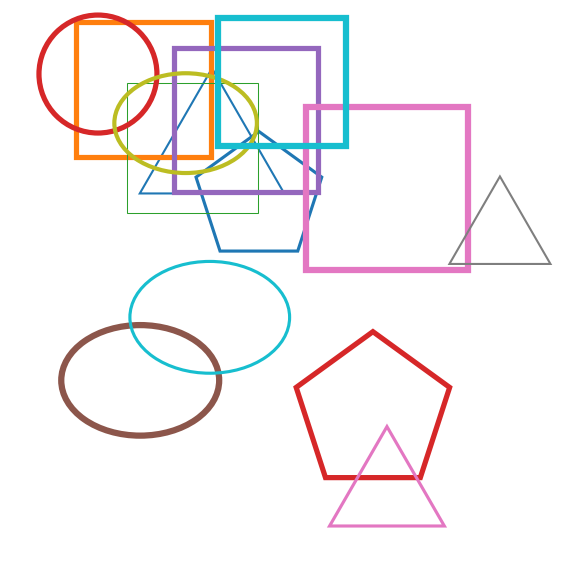[{"shape": "pentagon", "thickness": 1.5, "radius": 0.57, "center": [0.448, 0.657]}, {"shape": "triangle", "thickness": 1, "radius": 0.72, "center": [0.367, 0.736]}, {"shape": "square", "thickness": 2.5, "radius": 0.59, "center": [0.248, 0.844]}, {"shape": "square", "thickness": 0.5, "radius": 0.56, "center": [0.333, 0.743]}, {"shape": "pentagon", "thickness": 2.5, "radius": 0.7, "center": [0.646, 0.285]}, {"shape": "circle", "thickness": 2.5, "radius": 0.51, "center": [0.17, 0.871]}, {"shape": "square", "thickness": 2.5, "radius": 0.62, "center": [0.425, 0.792]}, {"shape": "oval", "thickness": 3, "radius": 0.68, "center": [0.243, 0.34]}, {"shape": "square", "thickness": 3, "radius": 0.7, "center": [0.67, 0.672]}, {"shape": "triangle", "thickness": 1.5, "radius": 0.57, "center": [0.67, 0.146]}, {"shape": "triangle", "thickness": 1, "radius": 0.51, "center": [0.866, 0.593]}, {"shape": "oval", "thickness": 2, "radius": 0.62, "center": [0.321, 0.786]}, {"shape": "square", "thickness": 3, "radius": 0.55, "center": [0.488, 0.858]}, {"shape": "oval", "thickness": 1.5, "radius": 0.69, "center": [0.363, 0.45]}]